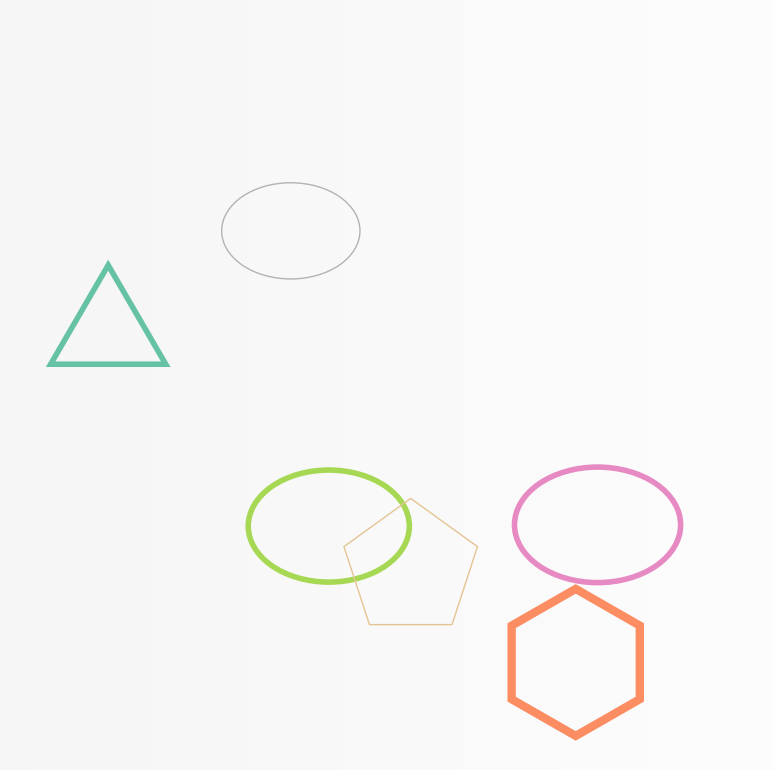[{"shape": "triangle", "thickness": 2, "radius": 0.43, "center": [0.14, 0.57]}, {"shape": "hexagon", "thickness": 3, "radius": 0.48, "center": [0.743, 0.14]}, {"shape": "oval", "thickness": 2, "radius": 0.54, "center": [0.771, 0.318]}, {"shape": "oval", "thickness": 2, "radius": 0.52, "center": [0.424, 0.317]}, {"shape": "pentagon", "thickness": 0.5, "radius": 0.45, "center": [0.53, 0.262]}, {"shape": "oval", "thickness": 0.5, "radius": 0.45, "center": [0.375, 0.7]}]